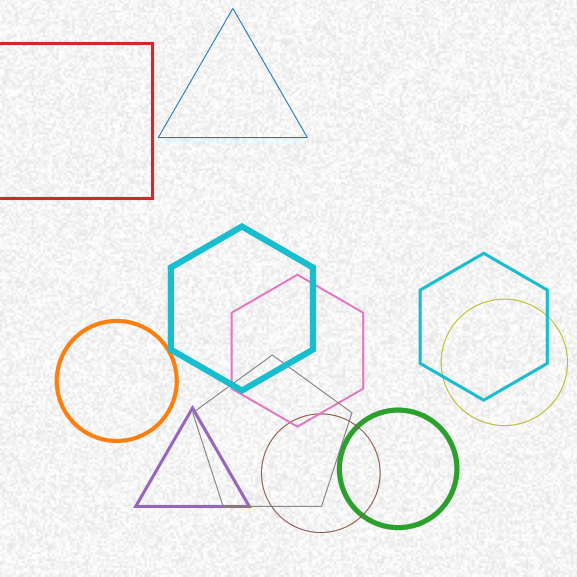[{"shape": "triangle", "thickness": 0.5, "radius": 0.75, "center": [0.403, 0.835]}, {"shape": "circle", "thickness": 2, "radius": 0.52, "center": [0.202, 0.339]}, {"shape": "circle", "thickness": 2.5, "radius": 0.51, "center": [0.689, 0.187]}, {"shape": "square", "thickness": 1.5, "radius": 0.67, "center": [0.129, 0.791]}, {"shape": "triangle", "thickness": 1.5, "radius": 0.57, "center": [0.333, 0.179]}, {"shape": "circle", "thickness": 0.5, "radius": 0.51, "center": [0.555, 0.18]}, {"shape": "hexagon", "thickness": 1, "radius": 0.66, "center": [0.515, 0.392]}, {"shape": "pentagon", "thickness": 0.5, "radius": 0.72, "center": [0.472, 0.24]}, {"shape": "circle", "thickness": 0.5, "radius": 0.55, "center": [0.873, 0.372]}, {"shape": "hexagon", "thickness": 3, "radius": 0.71, "center": [0.419, 0.465]}, {"shape": "hexagon", "thickness": 1.5, "radius": 0.64, "center": [0.838, 0.433]}]